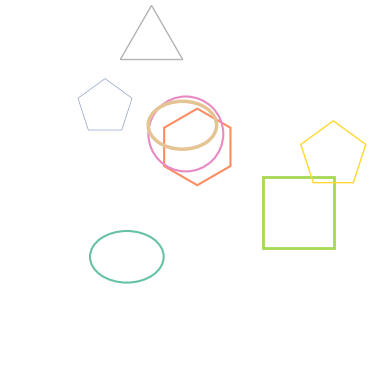[{"shape": "oval", "thickness": 1.5, "radius": 0.48, "center": [0.329, 0.333]}, {"shape": "hexagon", "thickness": 1.5, "radius": 0.5, "center": [0.512, 0.618]}, {"shape": "pentagon", "thickness": 0.5, "radius": 0.37, "center": [0.273, 0.722]}, {"shape": "circle", "thickness": 1.5, "radius": 0.49, "center": [0.483, 0.652]}, {"shape": "square", "thickness": 2, "radius": 0.46, "center": [0.775, 0.448]}, {"shape": "pentagon", "thickness": 1, "radius": 0.44, "center": [0.866, 0.597]}, {"shape": "oval", "thickness": 2.5, "radius": 0.44, "center": [0.474, 0.675]}, {"shape": "triangle", "thickness": 1, "radius": 0.47, "center": [0.394, 0.892]}]